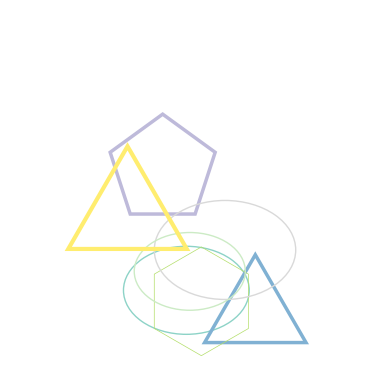[{"shape": "oval", "thickness": 1, "radius": 0.82, "center": [0.484, 0.246]}, {"shape": "pentagon", "thickness": 2.5, "radius": 0.72, "center": [0.423, 0.56]}, {"shape": "triangle", "thickness": 2.5, "radius": 0.76, "center": [0.663, 0.186]}, {"shape": "hexagon", "thickness": 0.5, "radius": 0.71, "center": [0.523, 0.217]}, {"shape": "oval", "thickness": 1, "radius": 0.92, "center": [0.584, 0.351]}, {"shape": "oval", "thickness": 1, "radius": 0.72, "center": [0.493, 0.295]}, {"shape": "triangle", "thickness": 3, "radius": 0.89, "center": [0.331, 0.442]}]